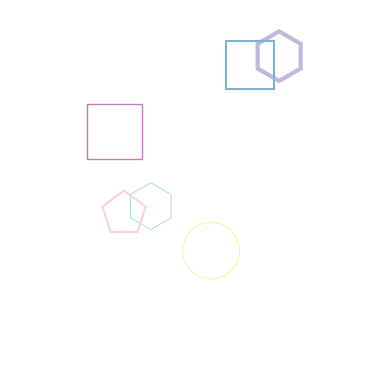[{"shape": "hexagon", "thickness": 0.5, "radius": 0.3, "center": [0.392, 0.465]}, {"shape": "hexagon", "thickness": 3, "radius": 0.32, "center": [0.725, 0.854]}, {"shape": "square", "thickness": 1.5, "radius": 0.31, "center": [0.649, 0.831]}, {"shape": "pentagon", "thickness": 1.5, "radius": 0.3, "center": [0.322, 0.445]}, {"shape": "square", "thickness": 1, "radius": 0.36, "center": [0.297, 0.658]}, {"shape": "circle", "thickness": 0.5, "radius": 0.37, "center": [0.548, 0.349]}]